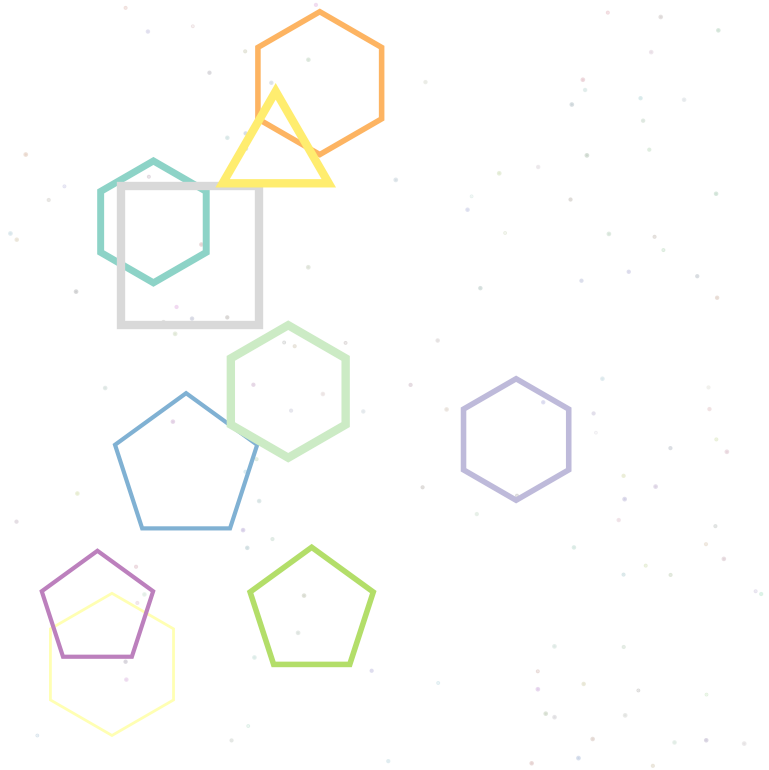[{"shape": "hexagon", "thickness": 2.5, "radius": 0.4, "center": [0.199, 0.712]}, {"shape": "hexagon", "thickness": 1, "radius": 0.46, "center": [0.145, 0.137]}, {"shape": "hexagon", "thickness": 2, "radius": 0.39, "center": [0.67, 0.429]}, {"shape": "pentagon", "thickness": 1.5, "radius": 0.49, "center": [0.242, 0.392]}, {"shape": "hexagon", "thickness": 2, "radius": 0.46, "center": [0.415, 0.892]}, {"shape": "pentagon", "thickness": 2, "radius": 0.42, "center": [0.405, 0.205]}, {"shape": "square", "thickness": 3, "radius": 0.45, "center": [0.246, 0.668]}, {"shape": "pentagon", "thickness": 1.5, "radius": 0.38, "center": [0.127, 0.209]}, {"shape": "hexagon", "thickness": 3, "radius": 0.43, "center": [0.374, 0.492]}, {"shape": "triangle", "thickness": 3, "radius": 0.4, "center": [0.358, 0.802]}]